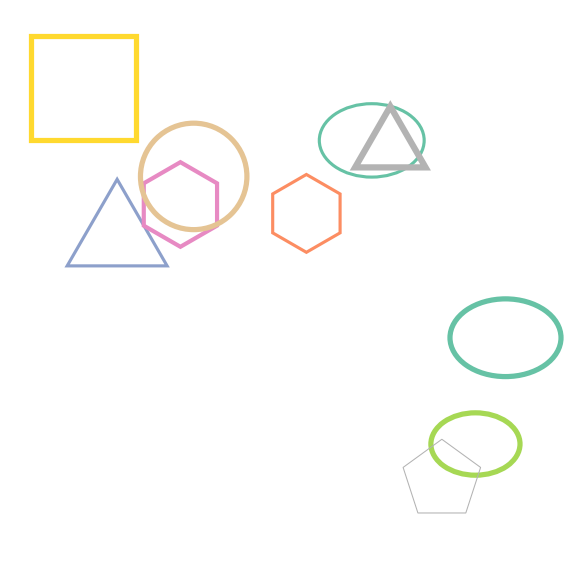[{"shape": "oval", "thickness": 1.5, "radius": 0.45, "center": [0.644, 0.756]}, {"shape": "oval", "thickness": 2.5, "radius": 0.48, "center": [0.875, 0.414]}, {"shape": "hexagon", "thickness": 1.5, "radius": 0.34, "center": [0.531, 0.63]}, {"shape": "triangle", "thickness": 1.5, "radius": 0.5, "center": [0.203, 0.589]}, {"shape": "hexagon", "thickness": 2, "radius": 0.37, "center": [0.312, 0.645]}, {"shape": "oval", "thickness": 2.5, "radius": 0.39, "center": [0.823, 0.23]}, {"shape": "square", "thickness": 2.5, "radius": 0.45, "center": [0.144, 0.847]}, {"shape": "circle", "thickness": 2.5, "radius": 0.46, "center": [0.335, 0.694]}, {"shape": "triangle", "thickness": 3, "radius": 0.35, "center": [0.676, 0.744]}, {"shape": "pentagon", "thickness": 0.5, "radius": 0.35, "center": [0.765, 0.168]}]